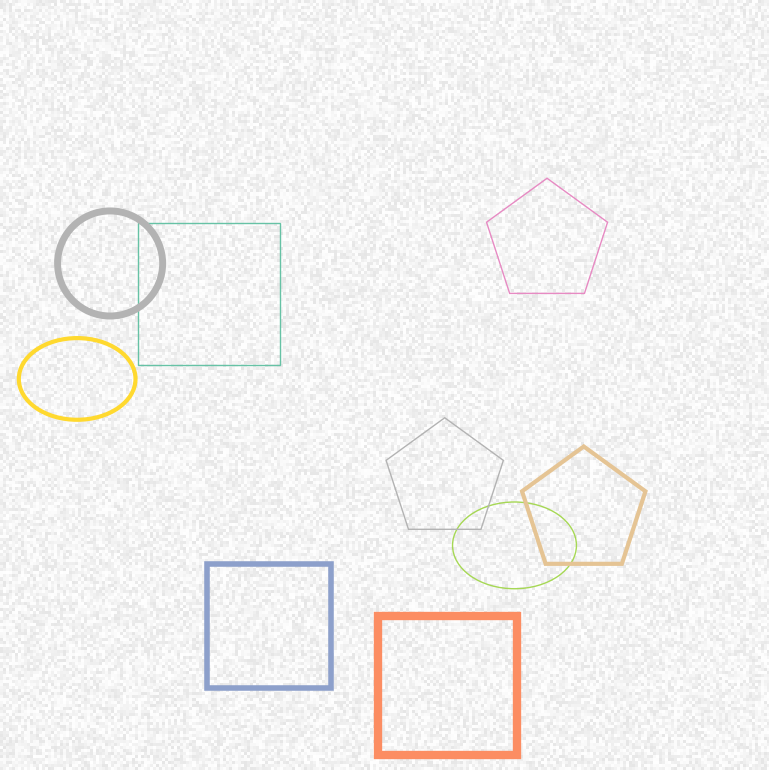[{"shape": "square", "thickness": 0.5, "radius": 0.46, "center": [0.271, 0.618]}, {"shape": "square", "thickness": 3, "radius": 0.45, "center": [0.581, 0.11]}, {"shape": "square", "thickness": 2, "radius": 0.4, "center": [0.349, 0.187]}, {"shape": "pentagon", "thickness": 0.5, "radius": 0.41, "center": [0.71, 0.686]}, {"shape": "oval", "thickness": 0.5, "radius": 0.4, "center": [0.668, 0.292]}, {"shape": "oval", "thickness": 1.5, "radius": 0.38, "center": [0.1, 0.508]}, {"shape": "pentagon", "thickness": 1.5, "radius": 0.42, "center": [0.758, 0.336]}, {"shape": "circle", "thickness": 2.5, "radius": 0.34, "center": [0.143, 0.658]}, {"shape": "pentagon", "thickness": 0.5, "radius": 0.4, "center": [0.578, 0.377]}]